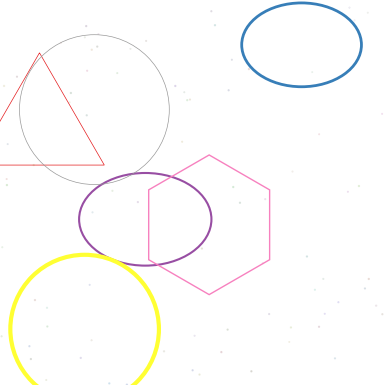[{"shape": "triangle", "thickness": 0.5, "radius": 0.97, "center": [0.103, 0.668]}, {"shape": "oval", "thickness": 2, "radius": 0.78, "center": [0.783, 0.884]}, {"shape": "oval", "thickness": 1.5, "radius": 0.86, "center": [0.377, 0.43]}, {"shape": "circle", "thickness": 3, "radius": 0.96, "center": [0.22, 0.145]}, {"shape": "hexagon", "thickness": 1, "radius": 0.91, "center": [0.543, 0.416]}, {"shape": "circle", "thickness": 0.5, "radius": 0.97, "center": [0.245, 0.715]}]